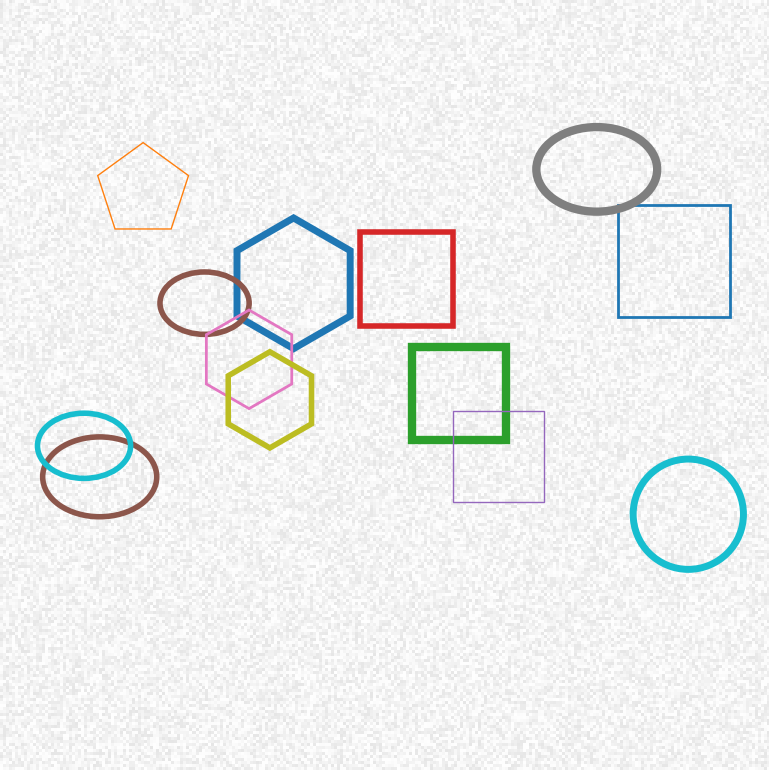[{"shape": "square", "thickness": 1, "radius": 0.36, "center": [0.875, 0.661]}, {"shape": "hexagon", "thickness": 2.5, "radius": 0.42, "center": [0.381, 0.632]}, {"shape": "pentagon", "thickness": 0.5, "radius": 0.31, "center": [0.186, 0.753]}, {"shape": "square", "thickness": 3, "radius": 0.3, "center": [0.596, 0.489]}, {"shape": "square", "thickness": 2, "radius": 0.3, "center": [0.528, 0.638]}, {"shape": "square", "thickness": 0.5, "radius": 0.3, "center": [0.648, 0.407]}, {"shape": "oval", "thickness": 2, "radius": 0.37, "center": [0.129, 0.381]}, {"shape": "oval", "thickness": 2, "radius": 0.29, "center": [0.266, 0.606]}, {"shape": "hexagon", "thickness": 1, "radius": 0.32, "center": [0.323, 0.533]}, {"shape": "oval", "thickness": 3, "radius": 0.39, "center": [0.775, 0.78]}, {"shape": "hexagon", "thickness": 2, "radius": 0.31, "center": [0.35, 0.481]}, {"shape": "circle", "thickness": 2.5, "radius": 0.36, "center": [0.894, 0.332]}, {"shape": "oval", "thickness": 2, "radius": 0.3, "center": [0.109, 0.421]}]